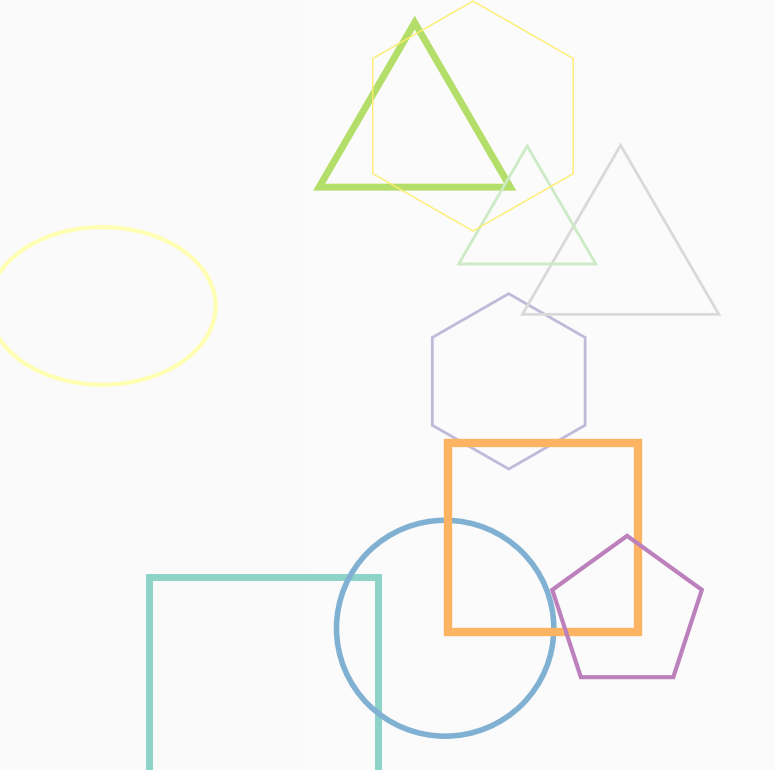[{"shape": "square", "thickness": 2.5, "radius": 0.74, "center": [0.34, 0.103]}, {"shape": "oval", "thickness": 1.5, "radius": 0.73, "center": [0.132, 0.603]}, {"shape": "hexagon", "thickness": 1, "radius": 0.57, "center": [0.656, 0.505]}, {"shape": "circle", "thickness": 2, "radius": 0.7, "center": [0.574, 0.184]}, {"shape": "square", "thickness": 3, "radius": 0.61, "center": [0.701, 0.302]}, {"shape": "triangle", "thickness": 2.5, "radius": 0.71, "center": [0.535, 0.828]}, {"shape": "triangle", "thickness": 1, "radius": 0.73, "center": [0.801, 0.665]}, {"shape": "pentagon", "thickness": 1.5, "radius": 0.51, "center": [0.809, 0.203]}, {"shape": "triangle", "thickness": 1, "radius": 0.51, "center": [0.68, 0.708]}, {"shape": "hexagon", "thickness": 0.5, "radius": 0.75, "center": [0.61, 0.849]}]